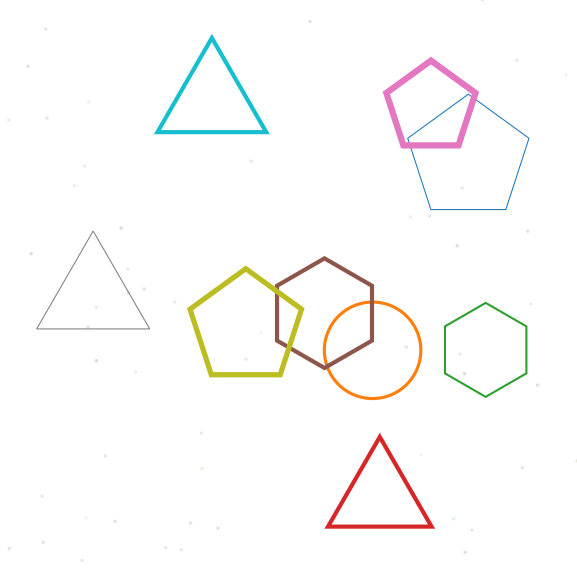[{"shape": "pentagon", "thickness": 0.5, "radius": 0.55, "center": [0.811, 0.726]}, {"shape": "circle", "thickness": 1.5, "radius": 0.42, "center": [0.645, 0.393]}, {"shape": "hexagon", "thickness": 1, "radius": 0.41, "center": [0.841, 0.393]}, {"shape": "triangle", "thickness": 2, "radius": 0.52, "center": [0.658, 0.139]}, {"shape": "hexagon", "thickness": 2, "radius": 0.47, "center": [0.562, 0.457]}, {"shape": "pentagon", "thickness": 3, "radius": 0.41, "center": [0.746, 0.813]}, {"shape": "triangle", "thickness": 0.5, "radius": 0.57, "center": [0.161, 0.486]}, {"shape": "pentagon", "thickness": 2.5, "radius": 0.51, "center": [0.426, 0.432]}, {"shape": "triangle", "thickness": 2, "radius": 0.54, "center": [0.367, 0.825]}]